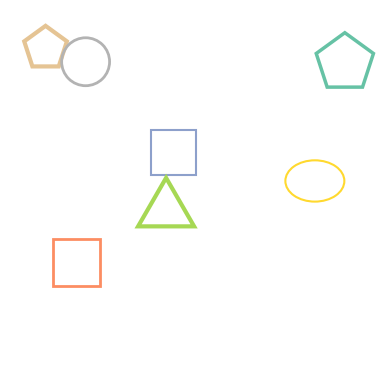[{"shape": "pentagon", "thickness": 2.5, "radius": 0.39, "center": [0.896, 0.837]}, {"shape": "square", "thickness": 2, "radius": 0.31, "center": [0.199, 0.318]}, {"shape": "square", "thickness": 1.5, "radius": 0.29, "center": [0.452, 0.604]}, {"shape": "triangle", "thickness": 3, "radius": 0.42, "center": [0.431, 0.454]}, {"shape": "oval", "thickness": 1.5, "radius": 0.38, "center": [0.818, 0.53]}, {"shape": "pentagon", "thickness": 3, "radius": 0.29, "center": [0.118, 0.875]}, {"shape": "circle", "thickness": 2, "radius": 0.31, "center": [0.222, 0.84]}]